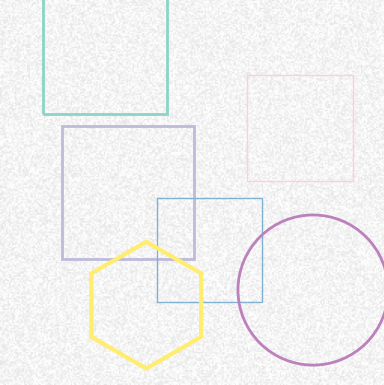[{"shape": "square", "thickness": 2, "radius": 0.81, "center": [0.272, 0.866]}, {"shape": "square", "thickness": 2, "radius": 0.86, "center": [0.333, 0.5]}, {"shape": "square", "thickness": 1, "radius": 0.68, "center": [0.544, 0.35]}, {"shape": "square", "thickness": 1, "radius": 0.69, "center": [0.78, 0.668]}, {"shape": "circle", "thickness": 2, "radius": 0.97, "center": [0.813, 0.247]}, {"shape": "hexagon", "thickness": 3, "radius": 0.82, "center": [0.38, 0.207]}]